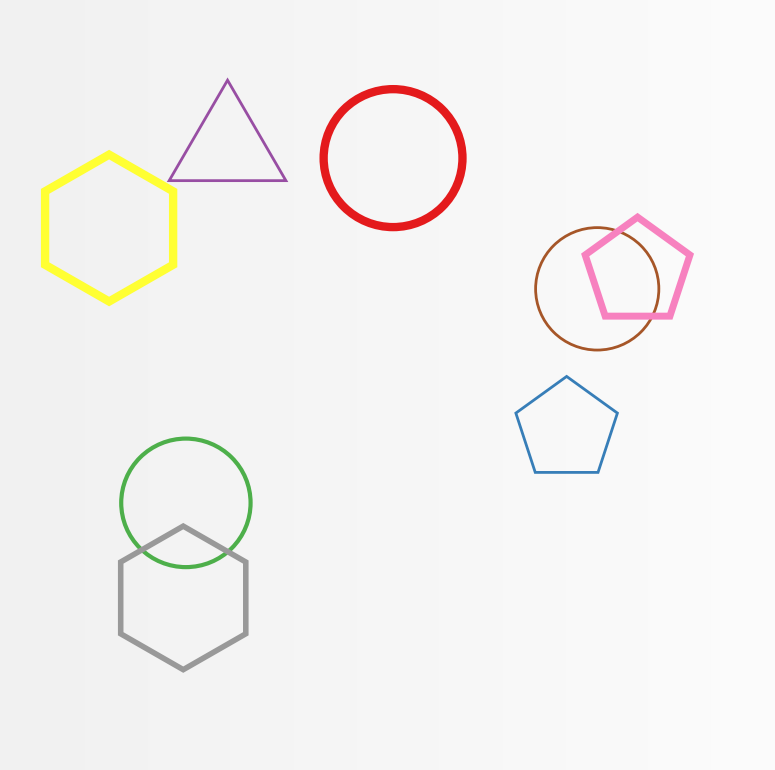[{"shape": "circle", "thickness": 3, "radius": 0.45, "center": [0.507, 0.795]}, {"shape": "pentagon", "thickness": 1, "radius": 0.34, "center": [0.731, 0.442]}, {"shape": "circle", "thickness": 1.5, "radius": 0.42, "center": [0.24, 0.347]}, {"shape": "triangle", "thickness": 1, "radius": 0.43, "center": [0.294, 0.809]}, {"shape": "hexagon", "thickness": 3, "radius": 0.48, "center": [0.141, 0.704]}, {"shape": "circle", "thickness": 1, "radius": 0.4, "center": [0.771, 0.625]}, {"shape": "pentagon", "thickness": 2.5, "radius": 0.36, "center": [0.823, 0.647]}, {"shape": "hexagon", "thickness": 2, "radius": 0.47, "center": [0.236, 0.224]}]